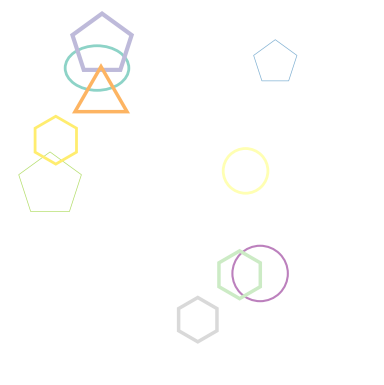[{"shape": "oval", "thickness": 2, "radius": 0.41, "center": [0.252, 0.823]}, {"shape": "circle", "thickness": 2, "radius": 0.29, "center": [0.638, 0.556]}, {"shape": "pentagon", "thickness": 3, "radius": 0.4, "center": [0.265, 0.884]}, {"shape": "pentagon", "thickness": 0.5, "radius": 0.3, "center": [0.715, 0.838]}, {"shape": "triangle", "thickness": 2.5, "radius": 0.39, "center": [0.262, 0.749]}, {"shape": "pentagon", "thickness": 0.5, "radius": 0.43, "center": [0.13, 0.52]}, {"shape": "hexagon", "thickness": 2.5, "radius": 0.29, "center": [0.514, 0.17]}, {"shape": "circle", "thickness": 1.5, "radius": 0.36, "center": [0.676, 0.29]}, {"shape": "hexagon", "thickness": 2.5, "radius": 0.31, "center": [0.622, 0.286]}, {"shape": "hexagon", "thickness": 2, "radius": 0.31, "center": [0.145, 0.636]}]